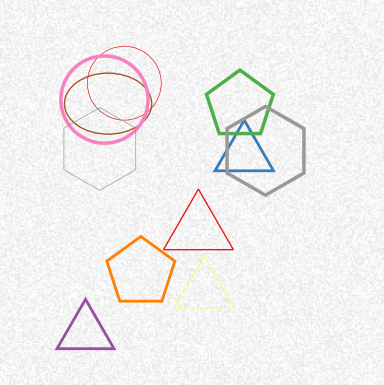[{"shape": "circle", "thickness": 0.5, "radius": 0.48, "center": [0.323, 0.784]}, {"shape": "triangle", "thickness": 1, "radius": 0.52, "center": [0.515, 0.404]}, {"shape": "triangle", "thickness": 2, "radius": 0.44, "center": [0.634, 0.6]}, {"shape": "pentagon", "thickness": 2.5, "radius": 0.46, "center": [0.623, 0.727]}, {"shape": "triangle", "thickness": 2, "radius": 0.43, "center": [0.222, 0.137]}, {"shape": "pentagon", "thickness": 2, "radius": 0.46, "center": [0.366, 0.293]}, {"shape": "triangle", "thickness": 0.5, "radius": 0.45, "center": [0.53, 0.245]}, {"shape": "oval", "thickness": 1, "radius": 0.57, "center": [0.281, 0.731]}, {"shape": "circle", "thickness": 2.5, "radius": 0.57, "center": [0.271, 0.741]}, {"shape": "hexagon", "thickness": 0.5, "radius": 0.54, "center": [0.259, 0.613]}, {"shape": "hexagon", "thickness": 2.5, "radius": 0.58, "center": [0.69, 0.608]}]